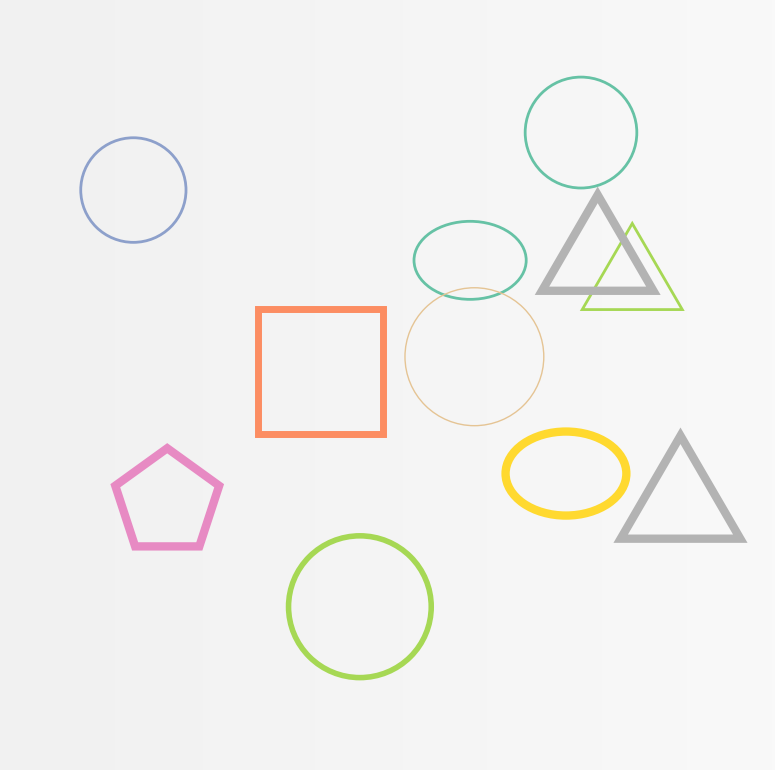[{"shape": "circle", "thickness": 1, "radius": 0.36, "center": [0.75, 0.828]}, {"shape": "oval", "thickness": 1, "radius": 0.36, "center": [0.607, 0.662]}, {"shape": "square", "thickness": 2.5, "radius": 0.4, "center": [0.413, 0.518]}, {"shape": "circle", "thickness": 1, "radius": 0.34, "center": [0.172, 0.753]}, {"shape": "pentagon", "thickness": 3, "radius": 0.35, "center": [0.216, 0.347]}, {"shape": "circle", "thickness": 2, "radius": 0.46, "center": [0.464, 0.212]}, {"shape": "triangle", "thickness": 1, "radius": 0.37, "center": [0.816, 0.635]}, {"shape": "oval", "thickness": 3, "radius": 0.39, "center": [0.73, 0.385]}, {"shape": "circle", "thickness": 0.5, "radius": 0.45, "center": [0.612, 0.537]}, {"shape": "triangle", "thickness": 3, "radius": 0.42, "center": [0.771, 0.664]}, {"shape": "triangle", "thickness": 3, "radius": 0.45, "center": [0.878, 0.345]}]